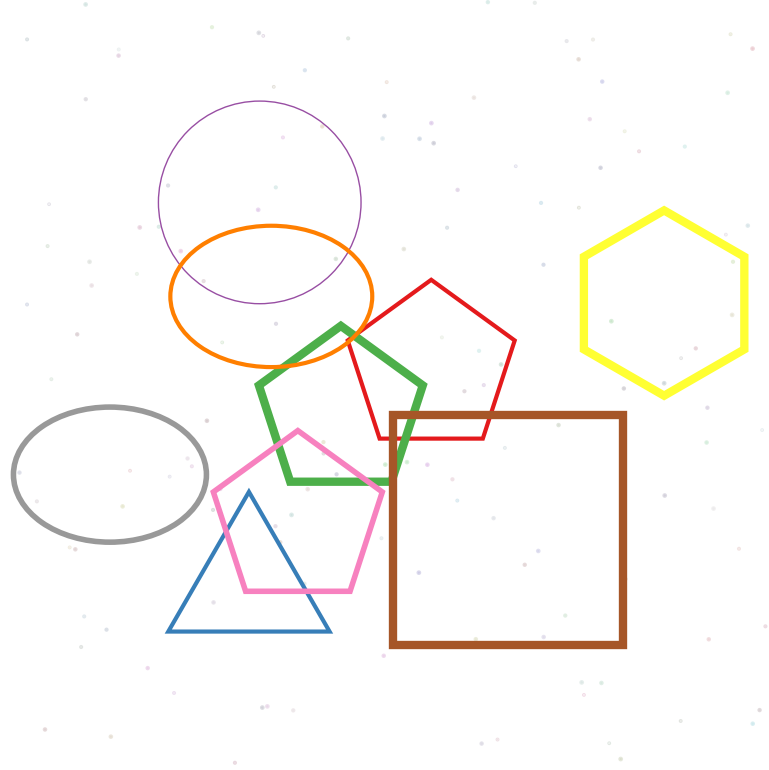[{"shape": "pentagon", "thickness": 1.5, "radius": 0.57, "center": [0.56, 0.523]}, {"shape": "triangle", "thickness": 1.5, "radius": 0.6, "center": [0.323, 0.24]}, {"shape": "pentagon", "thickness": 3, "radius": 0.56, "center": [0.443, 0.465]}, {"shape": "circle", "thickness": 0.5, "radius": 0.66, "center": [0.337, 0.737]}, {"shape": "oval", "thickness": 1.5, "radius": 0.66, "center": [0.352, 0.615]}, {"shape": "hexagon", "thickness": 3, "radius": 0.6, "center": [0.862, 0.606]}, {"shape": "square", "thickness": 3, "radius": 0.75, "center": [0.66, 0.312]}, {"shape": "pentagon", "thickness": 2, "radius": 0.58, "center": [0.387, 0.325]}, {"shape": "oval", "thickness": 2, "radius": 0.63, "center": [0.143, 0.384]}]